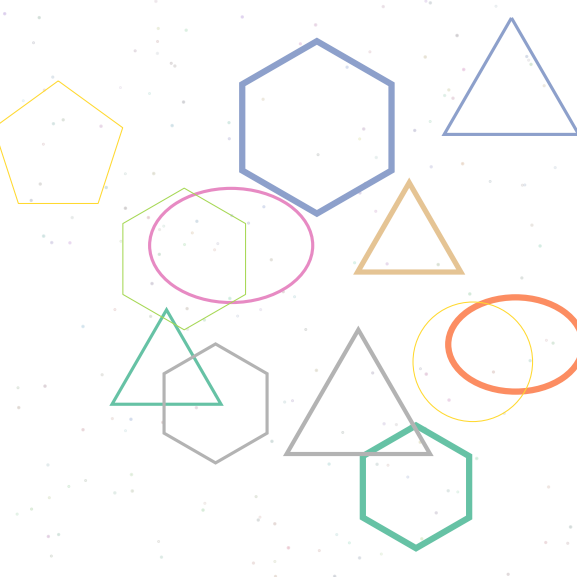[{"shape": "triangle", "thickness": 1.5, "radius": 0.54, "center": [0.288, 0.354]}, {"shape": "hexagon", "thickness": 3, "radius": 0.53, "center": [0.72, 0.156]}, {"shape": "oval", "thickness": 3, "radius": 0.58, "center": [0.893, 0.403]}, {"shape": "triangle", "thickness": 1.5, "radius": 0.67, "center": [0.886, 0.834]}, {"shape": "hexagon", "thickness": 3, "radius": 0.75, "center": [0.549, 0.779]}, {"shape": "oval", "thickness": 1.5, "radius": 0.71, "center": [0.4, 0.574]}, {"shape": "hexagon", "thickness": 0.5, "radius": 0.61, "center": [0.319, 0.551]}, {"shape": "pentagon", "thickness": 0.5, "radius": 0.59, "center": [0.101, 0.742]}, {"shape": "circle", "thickness": 0.5, "radius": 0.52, "center": [0.819, 0.373]}, {"shape": "triangle", "thickness": 2.5, "radius": 0.52, "center": [0.709, 0.58]}, {"shape": "triangle", "thickness": 2, "radius": 0.72, "center": [0.62, 0.285]}, {"shape": "hexagon", "thickness": 1.5, "radius": 0.51, "center": [0.373, 0.301]}]